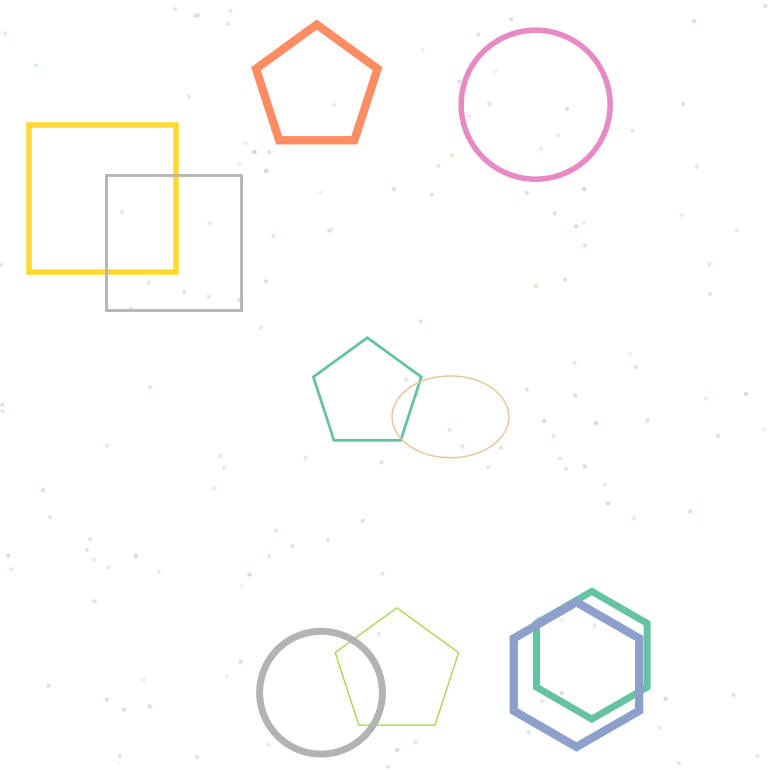[{"shape": "pentagon", "thickness": 1, "radius": 0.37, "center": [0.477, 0.488]}, {"shape": "hexagon", "thickness": 2.5, "radius": 0.41, "center": [0.769, 0.149]}, {"shape": "pentagon", "thickness": 3, "radius": 0.42, "center": [0.411, 0.885]}, {"shape": "hexagon", "thickness": 3, "radius": 0.47, "center": [0.749, 0.124]}, {"shape": "circle", "thickness": 2, "radius": 0.48, "center": [0.696, 0.864]}, {"shape": "pentagon", "thickness": 0.5, "radius": 0.42, "center": [0.515, 0.126]}, {"shape": "square", "thickness": 2, "radius": 0.48, "center": [0.133, 0.742]}, {"shape": "oval", "thickness": 0.5, "radius": 0.38, "center": [0.585, 0.459]}, {"shape": "circle", "thickness": 2.5, "radius": 0.4, "center": [0.417, 0.1]}, {"shape": "square", "thickness": 1, "radius": 0.44, "center": [0.226, 0.685]}]